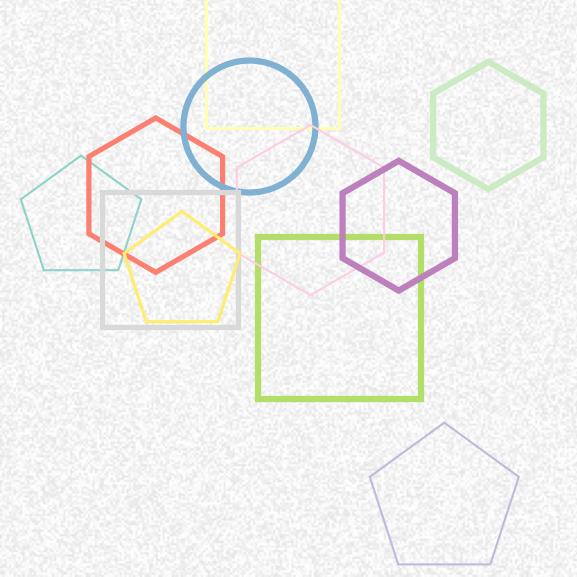[{"shape": "pentagon", "thickness": 1, "radius": 0.55, "center": [0.14, 0.62]}, {"shape": "square", "thickness": 1.5, "radius": 0.57, "center": [0.472, 0.893]}, {"shape": "pentagon", "thickness": 1, "radius": 0.68, "center": [0.769, 0.132]}, {"shape": "hexagon", "thickness": 2.5, "radius": 0.67, "center": [0.27, 0.661]}, {"shape": "circle", "thickness": 3, "radius": 0.57, "center": [0.432, 0.78]}, {"shape": "square", "thickness": 3, "radius": 0.7, "center": [0.588, 0.448]}, {"shape": "hexagon", "thickness": 1, "radius": 0.74, "center": [0.538, 0.635]}, {"shape": "square", "thickness": 2.5, "radius": 0.59, "center": [0.294, 0.55]}, {"shape": "hexagon", "thickness": 3, "radius": 0.56, "center": [0.69, 0.608]}, {"shape": "hexagon", "thickness": 3, "radius": 0.55, "center": [0.846, 0.782]}, {"shape": "pentagon", "thickness": 1.5, "radius": 0.53, "center": [0.315, 0.528]}]